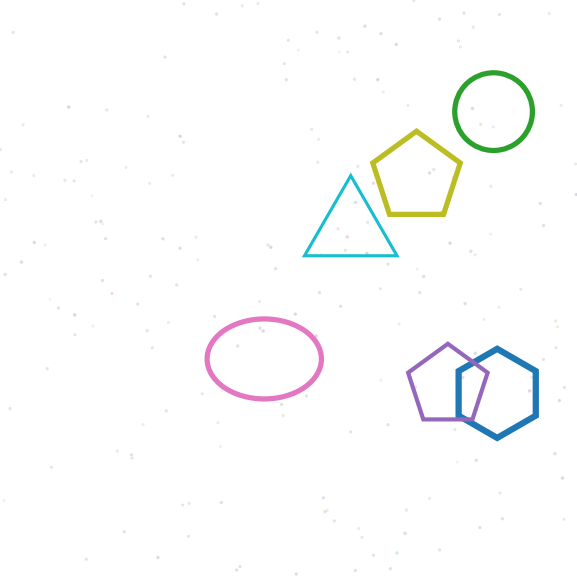[{"shape": "hexagon", "thickness": 3, "radius": 0.39, "center": [0.861, 0.318]}, {"shape": "circle", "thickness": 2.5, "radius": 0.34, "center": [0.855, 0.806]}, {"shape": "pentagon", "thickness": 2, "radius": 0.36, "center": [0.776, 0.331]}, {"shape": "oval", "thickness": 2.5, "radius": 0.49, "center": [0.458, 0.378]}, {"shape": "pentagon", "thickness": 2.5, "radius": 0.4, "center": [0.721, 0.692]}, {"shape": "triangle", "thickness": 1.5, "radius": 0.46, "center": [0.607, 0.602]}]